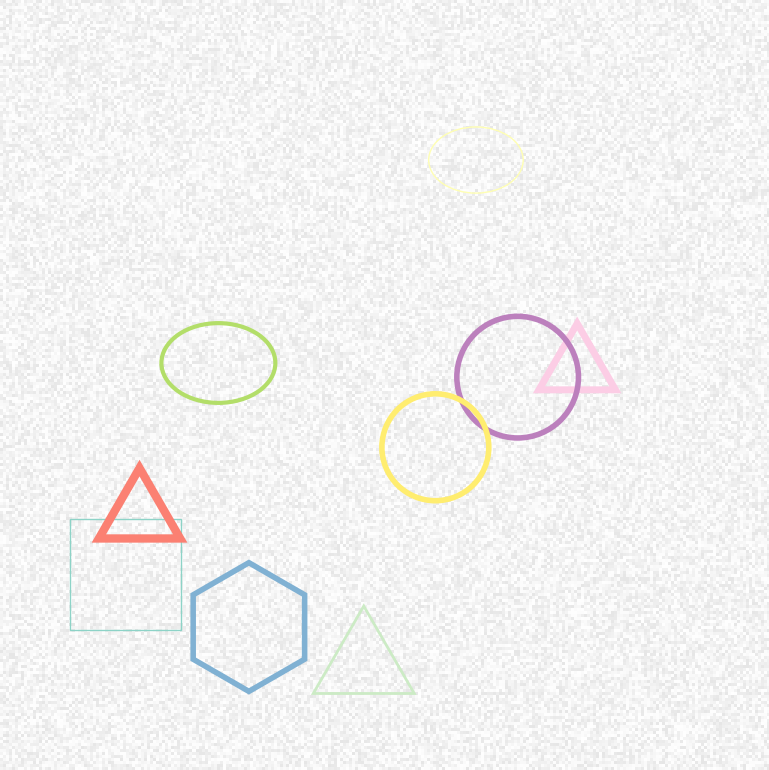[{"shape": "square", "thickness": 0.5, "radius": 0.36, "center": [0.163, 0.254]}, {"shape": "oval", "thickness": 0.5, "radius": 0.31, "center": [0.618, 0.792]}, {"shape": "triangle", "thickness": 3, "radius": 0.3, "center": [0.181, 0.331]}, {"shape": "hexagon", "thickness": 2, "radius": 0.42, "center": [0.323, 0.186]}, {"shape": "oval", "thickness": 1.5, "radius": 0.37, "center": [0.284, 0.529]}, {"shape": "triangle", "thickness": 2.5, "radius": 0.29, "center": [0.75, 0.522]}, {"shape": "circle", "thickness": 2, "radius": 0.39, "center": [0.672, 0.51]}, {"shape": "triangle", "thickness": 1, "radius": 0.38, "center": [0.472, 0.137]}, {"shape": "circle", "thickness": 2, "radius": 0.35, "center": [0.565, 0.419]}]